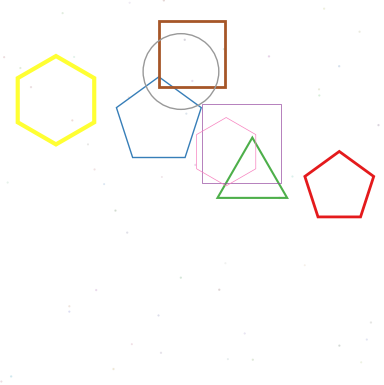[{"shape": "pentagon", "thickness": 2, "radius": 0.47, "center": [0.881, 0.513]}, {"shape": "pentagon", "thickness": 1, "radius": 0.58, "center": [0.413, 0.685]}, {"shape": "triangle", "thickness": 1.5, "radius": 0.52, "center": [0.655, 0.538]}, {"shape": "square", "thickness": 0.5, "radius": 0.51, "center": [0.627, 0.627]}, {"shape": "hexagon", "thickness": 3, "radius": 0.57, "center": [0.145, 0.74]}, {"shape": "square", "thickness": 2, "radius": 0.43, "center": [0.499, 0.86]}, {"shape": "hexagon", "thickness": 0.5, "radius": 0.44, "center": [0.587, 0.606]}, {"shape": "circle", "thickness": 1, "radius": 0.49, "center": [0.47, 0.814]}]